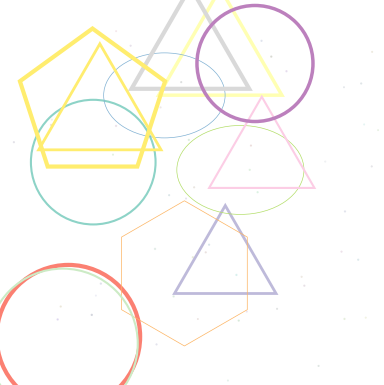[{"shape": "circle", "thickness": 1.5, "radius": 0.81, "center": [0.242, 0.579]}, {"shape": "triangle", "thickness": 2.5, "radius": 0.92, "center": [0.572, 0.845]}, {"shape": "triangle", "thickness": 2, "radius": 0.76, "center": [0.585, 0.314]}, {"shape": "circle", "thickness": 3, "radius": 0.93, "center": [0.178, 0.126]}, {"shape": "oval", "thickness": 0.5, "radius": 0.79, "center": [0.427, 0.752]}, {"shape": "hexagon", "thickness": 0.5, "radius": 0.94, "center": [0.479, 0.29]}, {"shape": "oval", "thickness": 0.5, "radius": 0.83, "center": [0.624, 0.559]}, {"shape": "triangle", "thickness": 1.5, "radius": 0.79, "center": [0.68, 0.591]}, {"shape": "triangle", "thickness": 3, "radius": 0.88, "center": [0.494, 0.858]}, {"shape": "circle", "thickness": 2.5, "radius": 0.75, "center": [0.662, 0.835]}, {"shape": "circle", "thickness": 1.5, "radius": 0.97, "center": [0.163, 0.107]}, {"shape": "pentagon", "thickness": 3, "radius": 0.99, "center": [0.24, 0.728]}, {"shape": "triangle", "thickness": 2, "radius": 0.92, "center": [0.259, 0.703]}]